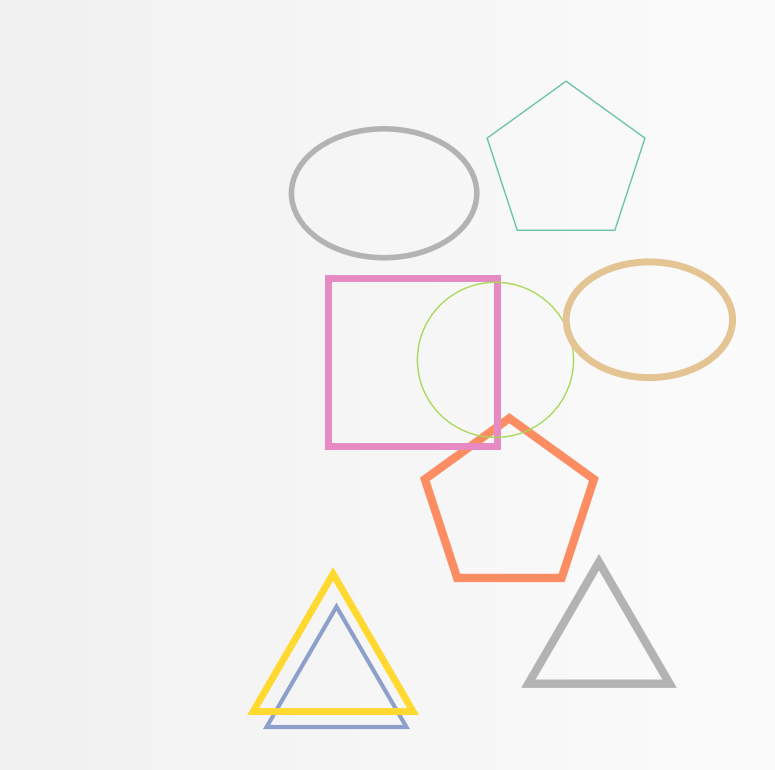[{"shape": "pentagon", "thickness": 0.5, "radius": 0.54, "center": [0.73, 0.788]}, {"shape": "pentagon", "thickness": 3, "radius": 0.57, "center": [0.657, 0.342]}, {"shape": "triangle", "thickness": 1.5, "radius": 0.52, "center": [0.434, 0.108]}, {"shape": "square", "thickness": 2.5, "radius": 0.55, "center": [0.533, 0.53]}, {"shape": "circle", "thickness": 0.5, "radius": 0.5, "center": [0.639, 0.533]}, {"shape": "triangle", "thickness": 2.5, "radius": 0.6, "center": [0.43, 0.136]}, {"shape": "oval", "thickness": 2.5, "radius": 0.54, "center": [0.838, 0.585]}, {"shape": "triangle", "thickness": 3, "radius": 0.53, "center": [0.773, 0.165]}, {"shape": "oval", "thickness": 2, "radius": 0.6, "center": [0.496, 0.749]}]